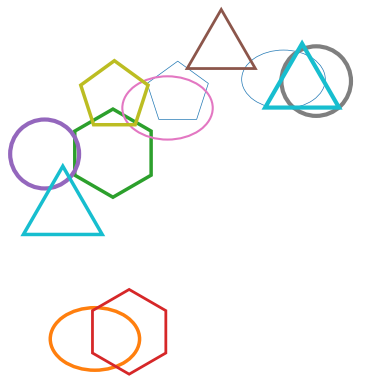[{"shape": "oval", "thickness": 0.5, "radius": 0.54, "center": [0.736, 0.794]}, {"shape": "pentagon", "thickness": 0.5, "radius": 0.42, "center": [0.462, 0.758]}, {"shape": "oval", "thickness": 2.5, "radius": 0.58, "center": [0.247, 0.12]}, {"shape": "hexagon", "thickness": 2.5, "radius": 0.57, "center": [0.293, 0.602]}, {"shape": "hexagon", "thickness": 2, "radius": 0.55, "center": [0.335, 0.138]}, {"shape": "circle", "thickness": 3, "radius": 0.45, "center": [0.116, 0.6]}, {"shape": "triangle", "thickness": 2, "radius": 0.51, "center": [0.575, 0.873]}, {"shape": "oval", "thickness": 1.5, "radius": 0.59, "center": [0.435, 0.72]}, {"shape": "circle", "thickness": 3, "radius": 0.45, "center": [0.821, 0.789]}, {"shape": "pentagon", "thickness": 2.5, "radius": 0.46, "center": [0.297, 0.75]}, {"shape": "triangle", "thickness": 2.5, "radius": 0.59, "center": [0.163, 0.45]}, {"shape": "triangle", "thickness": 3, "radius": 0.55, "center": [0.785, 0.776]}]